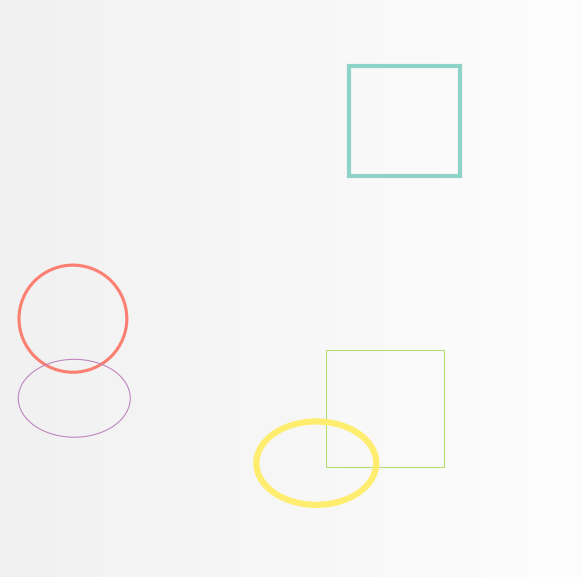[{"shape": "square", "thickness": 2, "radius": 0.48, "center": [0.696, 0.789]}, {"shape": "circle", "thickness": 1.5, "radius": 0.46, "center": [0.125, 0.447]}, {"shape": "square", "thickness": 0.5, "radius": 0.51, "center": [0.662, 0.292]}, {"shape": "oval", "thickness": 0.5, "radius": 0.48, "center": [0.128, 0.309]}, {"shape": "oval", "thickness": 3, "radius": 0.52, "center": [0.544, 0.197]}]